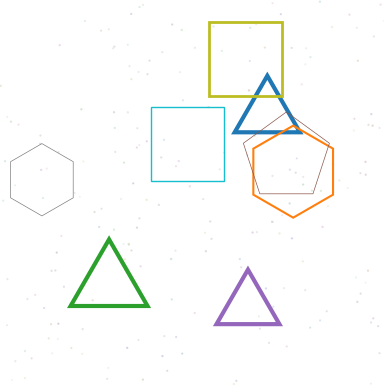[{"shape": "triangle", "thickness": 3, "radius": 0.49, "center": [0.694, 0.705]}, {"shape": "hexagon", "thickness": 1.5, "radius": 0.6, "center": [0.762, 0.554]}, {"shape": "triangle", "thickness": 3, "radius": 0.58, "center": [0.283, 0.263]}, {"shape": "triangle", "thickness": 3, "radius": 0.47, "center": [0.644, 0.205]}, {"shape": "pentagon", "thickness": 0.5, "radius": 0.59, "center": [0.744, 0.592]}, {"shape": "hexagon", "thickness": 0.5, "radius": 0.47, "center": [0.109, 0.533]}, {"shape": "square", "thickness": 2, "radius": 0.48, "center": [0.638, 0.847]}, {"shape": "square", "thickness": 1, "radius": 0.48, "center": [0.487, 0.626]}]